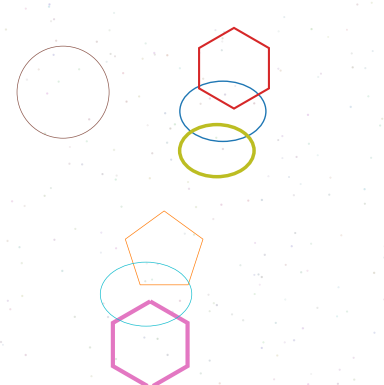[{"shape": "oval", "thickness": 1, "radius": 0.56, "center": [0.579, 0.711]}, {"shape": "pentagon", "thickness": 0.5, "radius": 0.53, "center": [0.426, 0.346]}, {"shape": "hexagon", "thickness": 1.5, "radius": 0.52, "center": [0.608, 0.823]}, {"shape": "circle", "thickness": 0.5, "radius": 0.6, "center": [0.164, 0.761]}, {"shape": "hexagon", "thickness": 3, "radius": 0.56, "center": [0.39, 0.105]}, {"shape": "oval", "thickness": 2.5, "radius": 0.48, "center": [0.563, 0.609]}, {"shape": "oval", "thickness": 0.5, "radius": 0.59, "center": [0.379, 0.236]}]